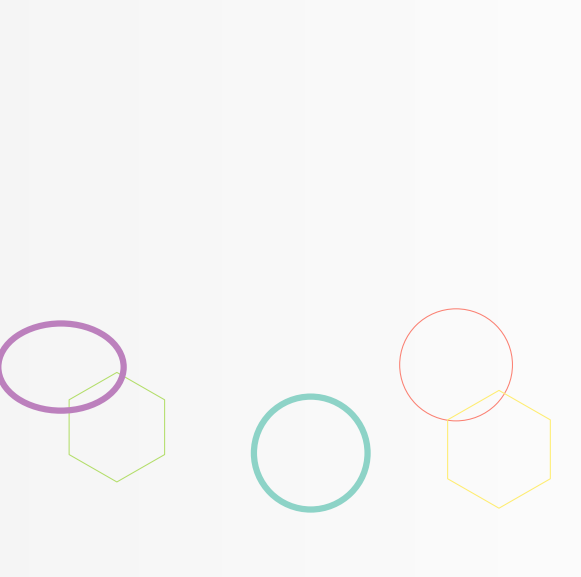[{"shape": "circle", "thickness": 3, "radius": 0.49, "center": [0.535, 0.215]}, {"shape": "circle", "thickness": 0.5, "radius": 0.49, "center": [0.785, 0.367]}, {"shape": "hexagon", "thickness": 0.5, "radius": 0.47, "center": [0.201, 0.259]}, {"shape": "oval", "thickness": 3, "radius": 0.54, "center": [0.105, 0.364]}, {"shape": "hexagon", "thickness": 0.5, "radius": 0.51, "center": [0.858, 0.221]}]